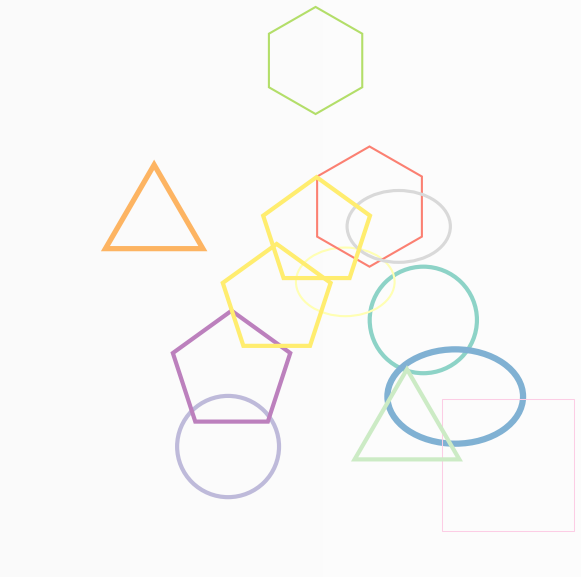[{"shape": "circle", "thickness": 2, "radius": 0.46, "center": [0.728, 0.445]}, {"shape": "oval", "thickness": 1, "radius": 0.42, "center": [0.594, 0.511]}, {"shape": "circle", "thickness": 2, "radius": 0.44, "center": [0.392, 0.226]}, {"shape": "hexagon", "thickness": 1, "radius": 0.52, "center": [0.636, 0.641]}, {"shape": "oval", "thickness": 3, "radius": 0.58, "center": [0.783, 0.313]}, {"shape": "triangle", "thickness": 2.5, "radius": 0.48, "center": [0.265, 0.617]}, {"shape": "hexagon", "thickness": 1, "radius": 0.46, "center": [0.543, 0.894]}, {"shape": "square", "thickness": 0.5, "radius": 0.57, "center": [0.874, 0.194]}, {"shape": "oval", "thickness": 1.5, "radius": 0.44, "center": [0.686, 0.607]}, {"shape": "pentagon", "thickness": 2, "radius": 0.53, "center": [0.398, 0.355]}, {"shape": "triangle", "thickness": 2, "radius": 0.52, "center": [0.7, 0.256]}, {"shape": "pentagon", "thickness": 2, "radius": 0.49, "center": [0.476, 0.479]}, {"shape": "pentagon", "thickness": 2, "radius": 0.48, "center": [0.545, 0.596]}]